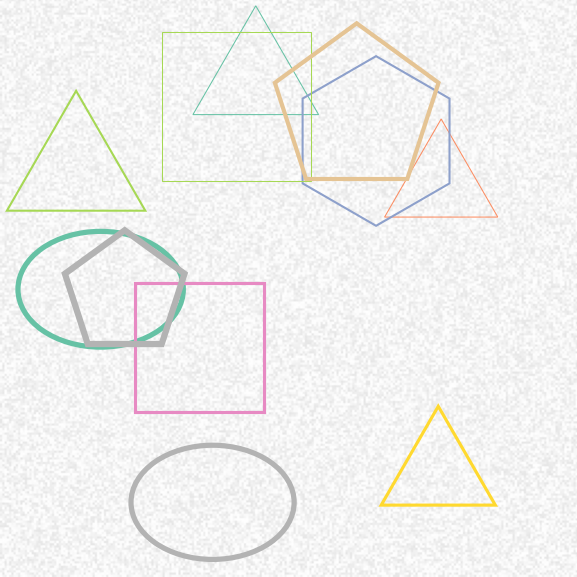[{"shape": "triangle", "thickness": 0.5, "radius": 0.63, "center": [0.443, 0.863]}, {"shape": "oval", "thickness": 2.5, "radius": 0.72, "center": [0.174, 0.498]}, {"shape": "triangle", "thickness": 0.5, "radius": 0.57, "center": [0.764, 0.68]}, {"shape": "hexagon", "thickness": 1, "radius": 0.73, "center": [0.651, 0.755]}, {"shape": "square", "thickness": 1.5, "radius": 0.56, "center": [0.346, 0.397]}, {"shape": "square", "thickness": 0.5, "radius": 0.65, "center": [0.409, 0.814]}, {"shape": "triangle", "thickness": 1, "radius": 0.69, "center": [0.132, 0.703]}, {"shape": "triangle", "thickness": 1.5, "radius": 0.57, "center": [0.759, 0.182]}, {"shape": "pentagon", "thickness": 2, "radius": 0.75, "center": [0.618, 0.81]}, {"shape": "pentagon", "thickness": 3, "radius": 0.54, "center": [0.216, 0.491]}, {"shape": "oval", "thickness": 2.5, "radius": 0.71, "center": [0.368, 0.129]}]